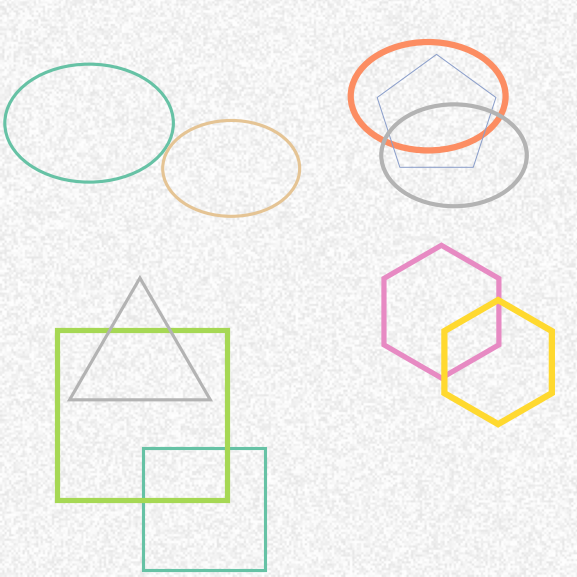[{"shape": "oval", "thickness": 1.5, "radius": 0.73, "center": [0.154, 0.786]}, {"shape": "square", "thickness": 1.5, "radius": 0.53, "center": [0.353, 0.118]}, {"shape": "oval", "thickness": 3, "radius": 0.67, "center": [0.741, 0.833]}, {"shape": "pentagon", "thickness": 0.5, "radius": 0.54, "center": [0.756, 0.797]}, {"shape": "hexagon", "thickness": 2.5, "radius": 0.57, "center": [0.764, 0.459]}, {"shape": "square", "thickness": 2.5, "radius": 0.73, "center": [0.246, 0.281]}, {"shape": "hexagon", "thickness": 3, "radius": 0.54, "center": [0.863, 0.372]}, {"shape": "oval", "thickness": 1.5, "radius": 0.59, "center": [0.4, 0.708]}, {"shape": "oval", "thickness": 2, "radius": 0.63, "center": [0.786, 0.73]}, {"shape": "triangle", "thickness": 1.5, "radius": 0.7, "center": [0.242, 0.377]}]